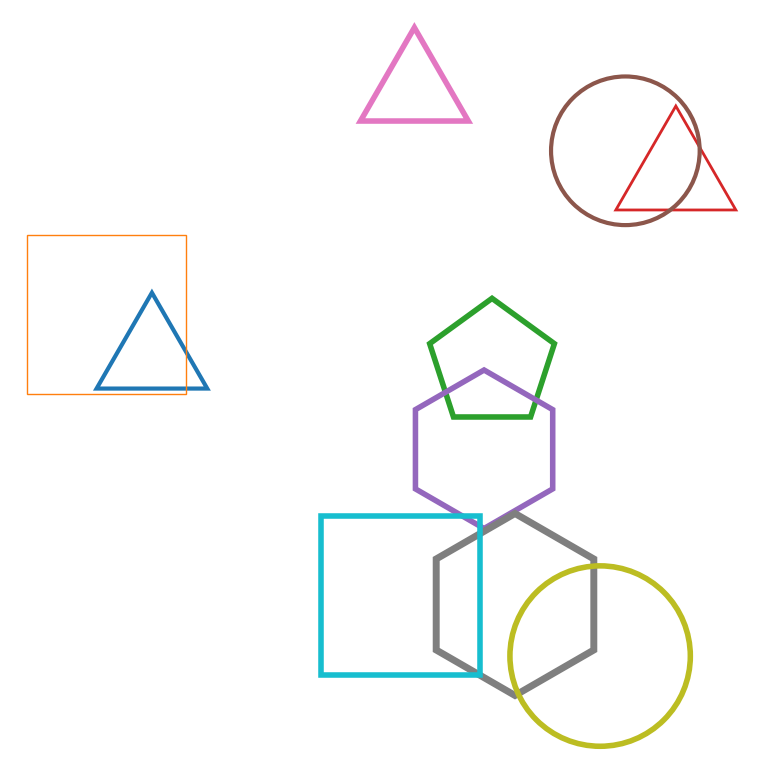[{"shape": "triangle", "thickness": 1.5, "radius": 0.41, "center": [0.197, 0.537]}, {"shape": "square", "thickness": 0.5, "radius": 0.52, "center": [0.138, 0.591]}, {"shape": "pentagon", "thickness": 2, "radius": 0.43, "center": [0.639, 0.527]}, {"shape": "triangle", "thickness": 1, "radius": 0.45, "center": [0.878, 0.772]}, {"shape": "hexagon", "thickness": 2, "radius": 0.51, "center": [0.629, 0.417]}, {"shape": "circle", "thickness": 1.5, "radius": 0.48, "center": [0.812, 0.804]}, {"shape": "triangle", "thickness": 2, "radius": 0.4, "center": [0.538, 0.883]}, {"shape": "hexagon", "thickness": 2.5, "radius": 0.59, "center": [0.669, 0.215]}, {"shape": "circle", "thickness": 2, "radius": 0.59, "center": [0.779, 0.148]}, {"shape": "square", "thickness": 2, "radius": 0.52, "center": [0.521, 0.226]}]